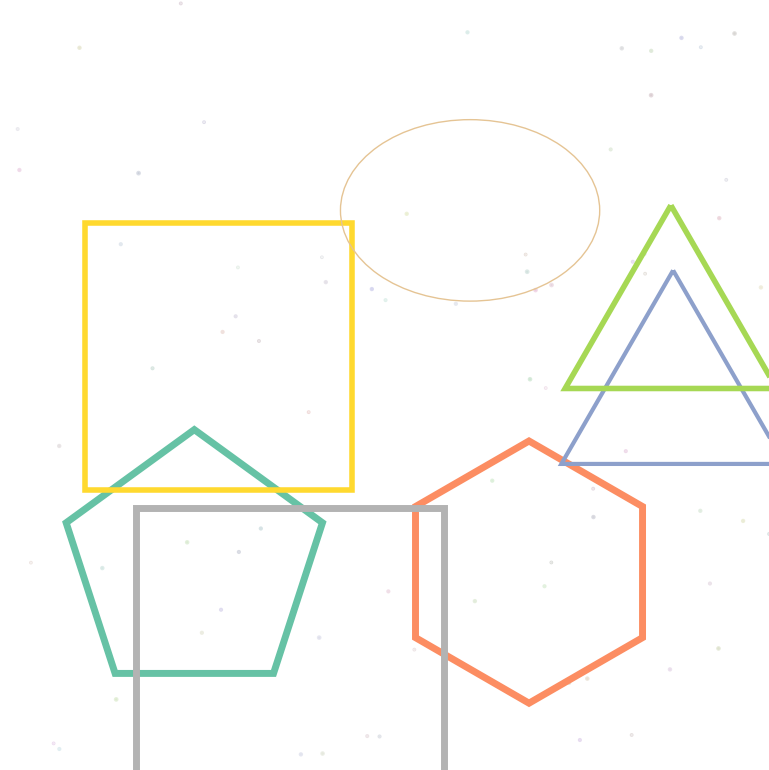[{"shape": "pentagon", "thickness": 2.5, "radius": 0.88, "center": [0.252, 0.267]}, {"shape": "hexagon", "thickness": 2.5, "radius": 0.85, "center": [0.687, 0.257]}, {"shape": "triangle", "thickness": 1.5, "radius": 0.84, "center": [0.874, 0.481]}, {"shape": "triangle", "thickness": 2, "radius": 0.79, "center": [0.871, 0.575]}, {"shape": "square", "thickness": 2, "radius": 0.87, "center": [0.284, 0.537]}, {"shape": "oval", "thickness": 0.5, "radius": 0.84, "center": [0.61, 0.727]}, {"shape": "square", "thickness": 2.5, "radius": 1.0, "center": [0.376, 0.141]}]